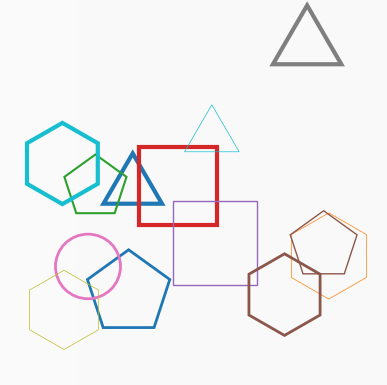[{"shape": "pentagon", "thickness": 2, "radius": 0.56, "center": [0.332, 0.24]}, {"shape": "triangle", "thickness": 3, "radius": 0.44, "center": [0.343, 0.514]}, {"shape": "hexagon", "thickness": 0.5, "radius": 0.56, "center": [0.849, 0.335]}, {"shape": "pentagon", "thickness": 1.5, "radius": 0.42, "center": [0.246, 0.514]}, {"shape": "square", "thickness": 3, "radius": 0.51, "center": [0.459, 0.516]}, {"shape": "square", "thickness": 1, "radius": 0.55, "center": [0.554, 0.369]}, {"shape": "pentagon", "thickness": 1, "radius": 0.45, "center": [0.835, 0.362]}, {"shape": "hexagon", "thickness": 2, "radius": 0.53, "center": [0.734, 0.235]}, {"shape": "circle", "thickness": 2, "radius": 0.42, "center": [0.227, 0.308]}, {"shape": "triangle", "thickness": 3, "radius": 0.51, "center": [0.793, 0.884]}, {"shape": "hexagon", "thickness": 0.5, "radius": 0.51, "center": [0.165, 0.195]}, {"shape": "hexagon", "thickness": 3, "radius": 0.53, "center": [0.161, 0.575]}, {"shape": "triangle", "thickness": 0.5, "radius": 0.41, "center": [0.547, 0.646]}]